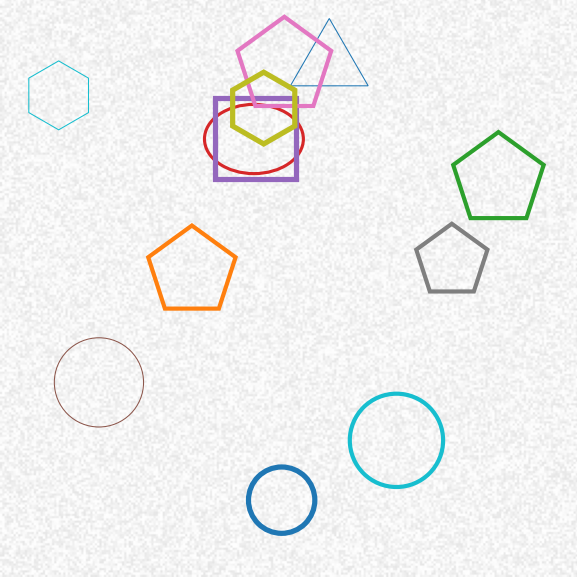[{"shape": "triangle", "thickness": 0.5, "radius": 0.39, "center": [0.57, 0.889]}, {"shape": "circle", "thickness": 2.5, "radius": 0.29, "center": [0.488, 0.133]}, {"shape": "pentagon", "thickness": 2, "radius": 0.4, "center": [0.332, 0.529]}, {"shape": "pentagon", "thickness": 2, "radius": 0.41, "center": [0.863, 0.688]}, {"shape": "oval", "thickness": 1.5, "radius": 0.43, "center": [0.44, 0.758]}, {"shape": "square", "thickness": 2.5, "radius": 0.35, "center": [0.442, 0.759]}, {"shape": "circle", "thickness": 0.5, "radius": 0.39, "center": [0.171, 0.337]}, {"shape": "pentagon", "thickness": 2, "radius": 0.43, "center": [0.492, 0.885]}, {"shape": "pentagon", "thickness": 2, "radius": 0.32, "center": [0.782, 0.547]}, {"shape": "hexagon", "thickness": 2.5, "radius": 0.31, "center": [0.457, 0.812]}, {"shape": "hexagon", "thickness": 0.5, "radius": 0.3, "center": [0.102, 0.834]}, {"shape": "circle", "thickness": 2, "radius": 0.4, "center": [0.687, 0.237]}]